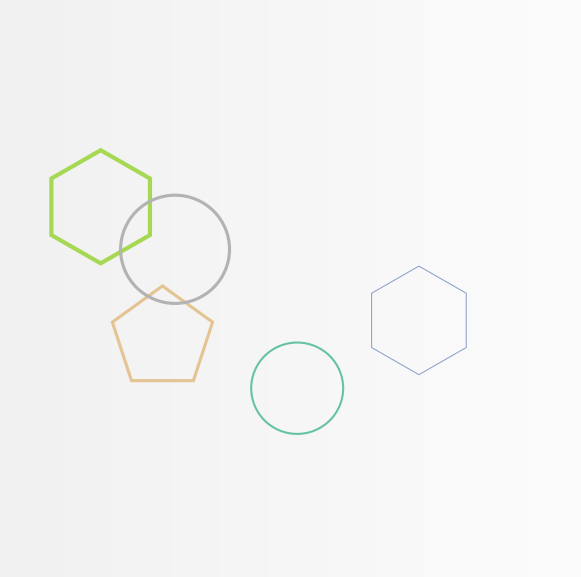[{"shape": "circle", "thickness": 1, "radius": 0.4, "center": [0.511, 0.327]}, {"shape": "hexagon", "thickness": 0.5, "radius": 0.47, "center": [0.721, 0.444]}, {"shape": "hexagon", "thickness": 2, "radius": 0.49, "center": [0.173, 0.641]}, {"shape": "pentagon", "thickness": 1.5, "radius": 0.45, "center": [0.279, 0.413]}, {"shape": "circle", "thickness": 1.5, "radius": 0.47, "center": [0.301, 0.567]}]